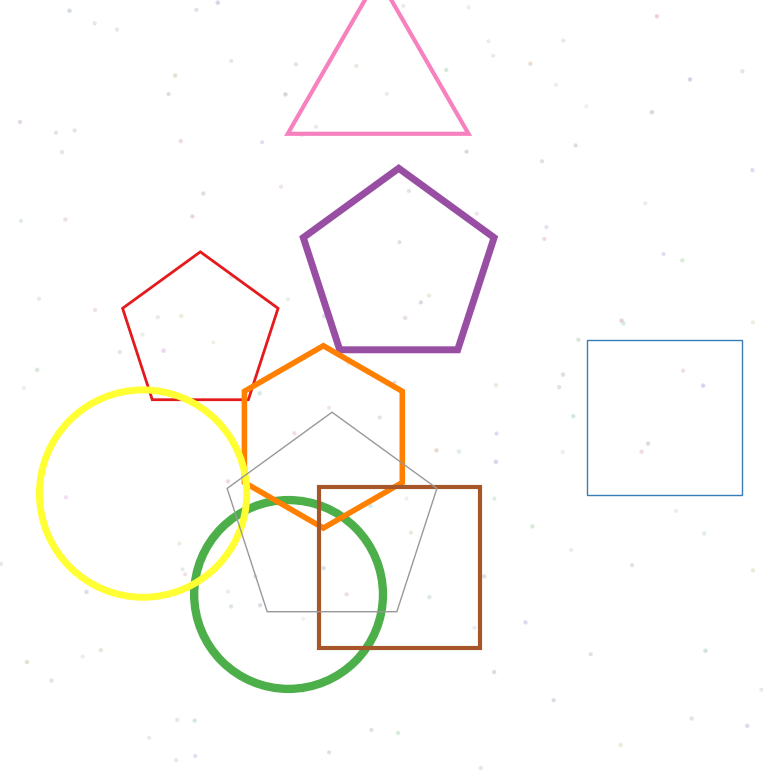[{"shape": "pentagon", "thickness": 1, "radius": 0.53, "center": [0.26, 0.567]}, {"shape": "square", "thickness": 0.5, "radius": 0.5, "center": [0.863, 0.458]}, {"shape": "circle", "thickness": 3, "radius": 0.61, "center": [0.375, 0.228]}, {"shape": "pentagon", "thickness": 2.5, "radius": 0.65, "center": [0.518, 0.651]}, {"shape": "hexagon", "thickness": 2, "radius": 0.59, "center": [0.42, 0.433]}, {"shape": "circle", "thickness": 2.5, "radius": 0.67, "center": [0.186, 0.359]}, {"shape": "square", "thickness": 1.5, "radius": 0.52, "center": [0.519, 0.263]}, {"shape": "triangle", "thickness": 1.5, "radius": 0.68, "center": [0.491, 0.894]}, {"shape": "pentagon", "thickness": 0.5, "radius": 0.72, "center": [0.431, 0.321]}]